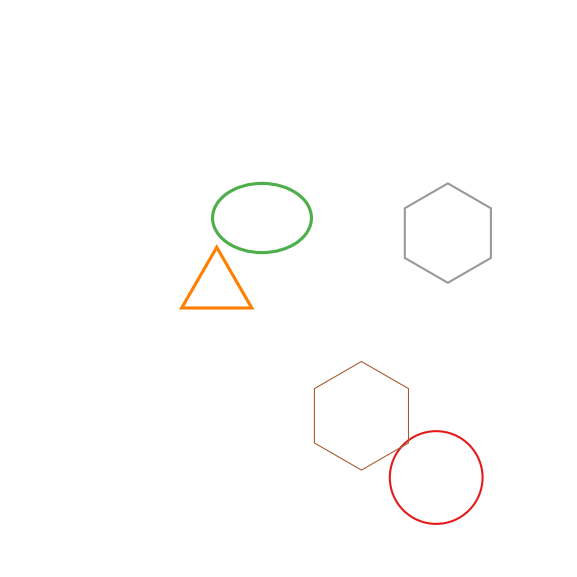[{"shape": "circle", "thickness": 1, "radius": 0.4, "center": [0.755, 0.172]}, {"shape": "oval", "thickness": 1.5, "radius": 0.43, "center": [0.454, 0.622]}, {"shape": "triangle", "thickness": 1.5, "radius": 0.35, "center": [0.375, 0.501]}, {"shape": "hexagon", "thickness": 0.5, "radius": 0.47, "center": [0.626, 0.279]}, {"shape": "hexagon", "thickness": 1, "radius": 0.43, "center": [0.776, 0.596]}]